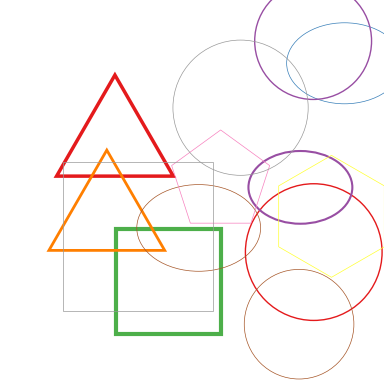[{"shape": "triangle", "thickness": 2.5, "radius": 0.88, "center": [0.299, 0.63]}, {"shape": "circle", "thickness": 1, "radius": 0.89, "center": [0.815, 0.345]}, {"shape": "oval", "thickness": 0.5, "radius": 0.75, "center": [0.895, 0.836]}, {"shape": "square", "thickness": 3, "radius": 0.68, "center": [0.437, 0.269]}, {"shape": "circle", "thickness": 1, "radius": 0.76, "center": [0.813, 0.894]}, {"shape": "oval", "thickness": 1.5, "radius": 0.67, "center": [0.78, 0.513]}, {"shape": "triangle", "thickness": 2, "radius": 0.87, "center": [0.277, 0.436]}, {"shape": "hexagon", "thickness": 0.5, "radius": 0.79, "center": [0.861, 0.438]}, {"shape": "circle", "thickness": 0.5, "radius": 0.71, "center": [0.777, 0.158]}, {"shape": "oval", "thickness": 0.5, "radius": 0.8, "center": [0.516, 0.408]}, {"shape": "pentagon", "thickness": 0.5, "radius": 0.67, "center": [0.573, 0.529]}, {"shape": "square", "thickness": 0.5, "radius": 0.97, "center": [0.358, 0.386]}, {"shape": "circle", "thickness": 0.5, "radius": 0.88, "center": [0.625, 0.72]}]